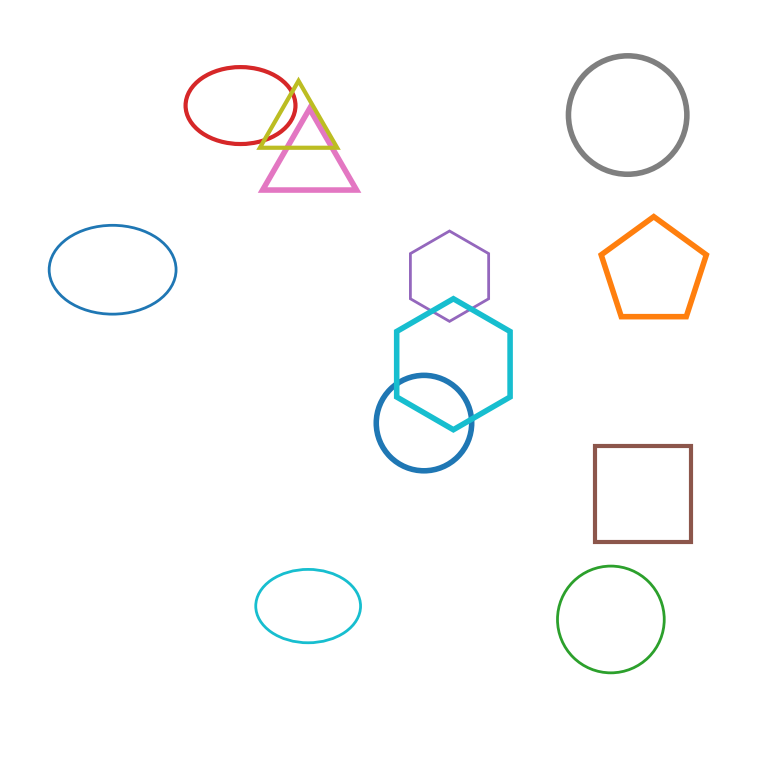[{"shape": "oval", "thickness": 1, "radius": 0.41, "center": [0.146, 0.65]}, {"shape": "circle", "thickness": 2, "radius": 0.31, "center": [0.551, 0.451]}, {"shape": "pentagon", "thickness": 2, "radius": 0.36, "center": [0.849, 0.647]}, {"shape": "circle", "thickness": 1, "radius": 0.35, "center": [0.793, 0.195]}, {"shape": "oval", "thickness": 1.5, "radius": 0.36, "center": [0.312, 0.863]}, {"shape": "hexagon", "thickness": 1, "radius": 0.29, "center": [0.584, 0.641]}, {"shape": "square", "thickness": 1.5, "radius": 0.31, "center": [0.835, 0.359]}, {"shape": "triangle", "thickness": 2, "radius": 0.35, "center": [0.402, 0.788]}, {"shape": "circle", "thickness": 2, "radius": 0.38, "center": [0.815, 0.851]}, {"shape": "triangle", "thickness": 1.5, "radius": 0.29, "center": [0.388, 0.837]}, {"shape": "hexagon", "thickness": 2, "radius": 0.43, "center": [0.589, 0.527]}, {"shape": "oval", "thickness": 1, "radius": 0.34, "center": [0.4, 0.213]}]